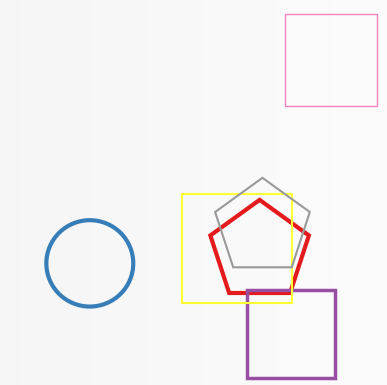[{"shape": "pentagon", "thickness": 3, "radius": 0.67, "center": [0.67, 0.347]}, {"shape": "circle", "thickness": 3, "radius": 0.56, "center": [0.232, 0.316]}, {"shape": "square", "thickness": 2.5, "radius": 0.57, "center": [0.751, 0.131]}, {"shape": "square", "thickness": 1.5, "radius": 0.71, "center": [0.612, 0.355]}, {"shape": "square", "thickness": 1, "radius": 0.6, "center": [0.854, 0.843]}, {"shape": "pentagon", "thickness": 1.5, "radius": 0.64, "center": [0.677, 0.41]}]